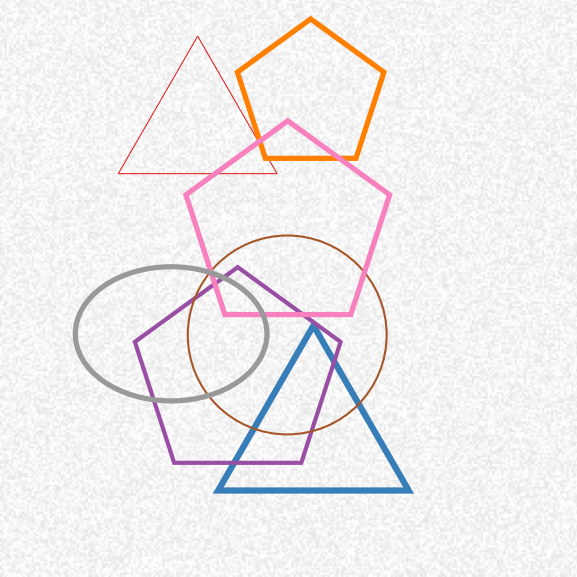[{"shape": "triangle", "thickness": 0.5, "radius": 0.79, "center": [0.342, 0.778]}, {"shape": "triangle", "thickness": 3, "radius": 0.95, "center": [0.543, 0.245]}, {"shape": "pentagon", "thickness": 2, "radius": 0.94, "center": [0.412, 0.349]}, {"shape": "pentagon", "thickness": 2.5, "radius": 0.67, "center": [0.538, 0.833]}, {"shape": "circle", "thickness": 1, "radius": 0.86, "center": [0.497, 0.419]}, {"shape": "pentagon", "thickness": 2.5, "radius": 0.93, "center": [0.498, 0.604]}, {"shape": "oval", "thickness": 2.5, "radius": 0.83, "center": [0.296, 0.421]}]